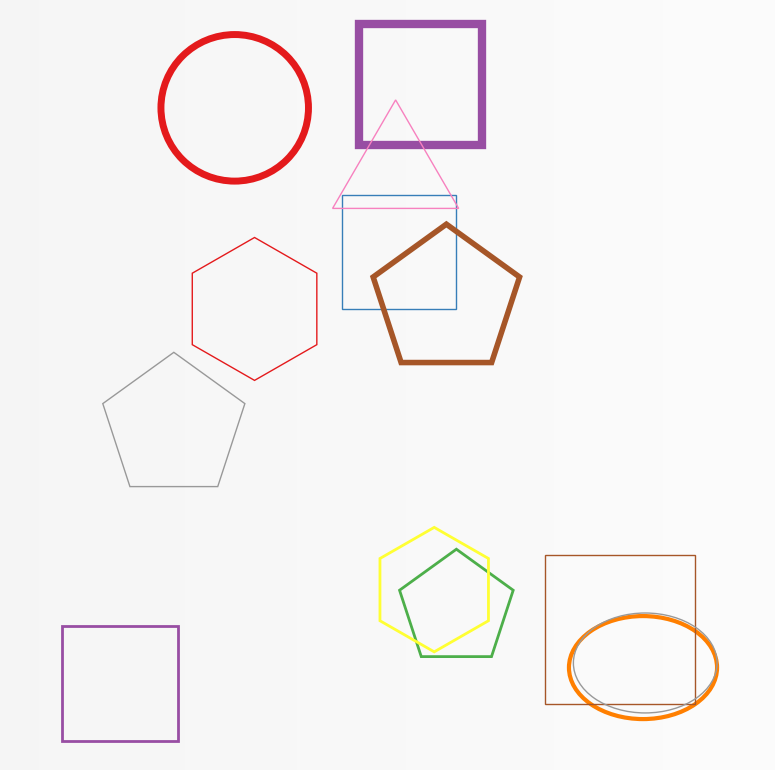[{"shape": "hexagon", "thickness": 0.5, "radius": 0.46, "center": [0.328, 0.599]}, {"shape": "circle", "thickness": 2.5, "radius": 0.48, "center": [0.303, 0.86]}, {"shape": "square", "thickness": 0.5, "radius": 0.37, "center": [0.515, 0.673]}, {"shape": "pentagon", "thickness": 1, "radius": 0.39, "center": [0.589, 0.21]}, {"shape": "square", "thickness": 3, "radius": 0.39, "center": [0.543, 0.89]}, {"shape": "square", "thickness": 1, "radius": 0.38, "center": [0.155, 0.113]}, {"shape": "oval", "thickness": 1.5, "radius": 0.48, "center": [0.83, 0.133]}, {"shape": "hexagon", "thickness": 1, "radius": 0.4, "center": [0.56, 0.234]}, {"shape": "square", "thickness": 0.5, "radius": 0.48, "center": [0.8, 0.183]}, {"shape": "pentagon", "thickness": 2, "radius": 0.5, "center": [0.576, 0.61]}, {"shape": "triangle", "thickness": 0.5, "radius": 0.47, "center": [0.51, 0.776]}, {"shape": "pentagon", "thickness": 0.5, "radius": 0.48, "center": [0.224, 0.446]}, {"shape": "oval", "thickness": 0.5, "radius": 0.46, "center": [0.833, 0.139]}]